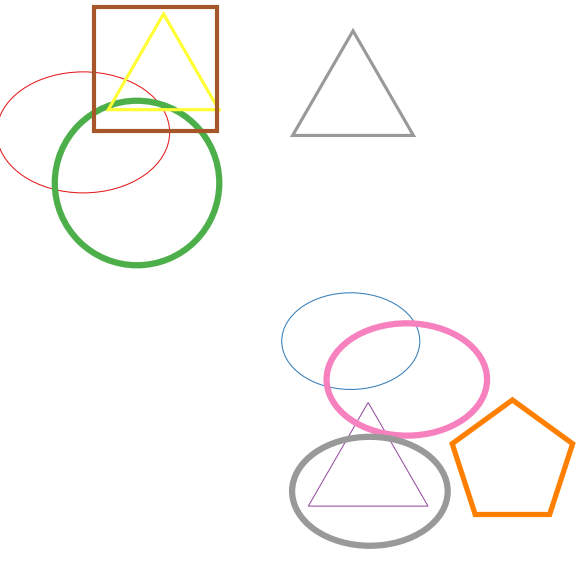[{"shape": "oval", "thickness": 0.5, "radius": 0.75, "center": [0.144, 0.77]}, {"shape": "oval", "thickness": 0.5, "radius": 0.6, "center": [0.607, 0.408]}, {"shape": "circle", "thickness": 3, "radius": 0.71, "center": [0.237, 0.682]}, {"shape": "triangle", "thickness": 0.5, "radius": 0.6, "center": [0.638, 0.183]}, {"shape": "pentagon", "thickness": 2.5, "radius": 0.55, "center": [0.887, 0.197]}, {"shape": "triangle", "thickness": 1.5, "radius": 0.55, "center": [0.283, 0.864]}, {"shape": "square", "thickness": 2, "radius": 0.53, "center": [0.27, 0.879]}, {"shape": "oval", "thickness": 3, "radius": 0.69, "center": [0.704, 0.342]}, {"shape": "triangle", "thickness": 1.5, "radius": 0.6, "center": [0.611, 0.825]}, {"shape": "oval", "thickness": 3, "radius": 0.67, "center": [0.641, 0.148]}]